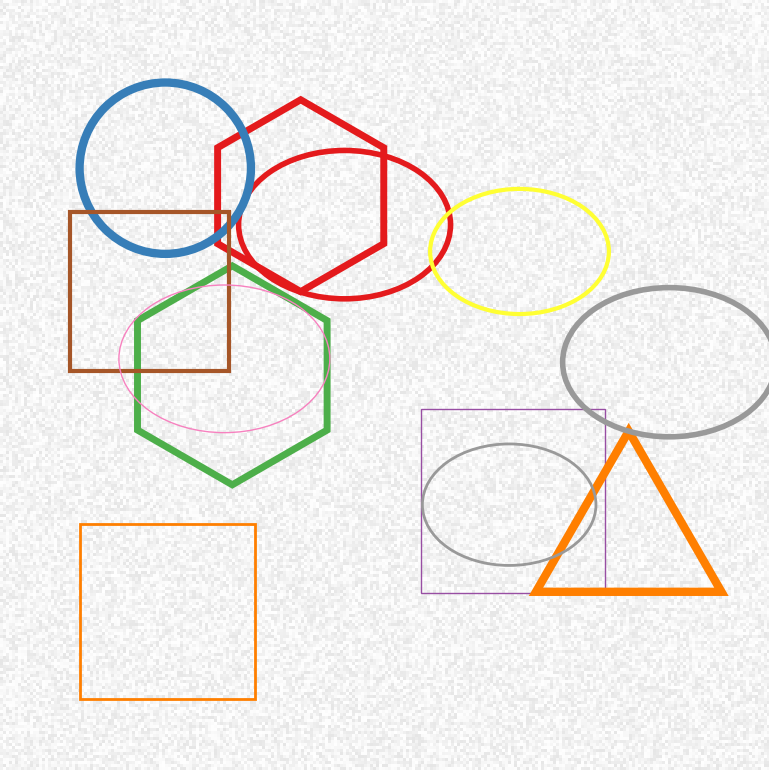[{"shape": "hexagon", "thickness": 2.5, "radius": 0.62, "center": [0.391, 0.746]}, {"shape": "oval", "thickness": 2, "radius": 0.69, "center": [0.447, 0.708]}, {"shape": "circle", "thickness": 3, "radius": 0.56, "center": [0.215, 0.782]}, {"shape": "hexagon", "thickness": 2.5, "radius": 0.71, "center": [0.302, 0.513]}, {"shape": "square", "thickness": 0.5, "radius": 0.6, "center": [0.666, 0.349]}, {"shape": "triangle", "thickness": 3, "radius": 0.7, "center": [0.816, 0.301]}, {"shape": "square", "thickness": 1, "radius": 0.57, "center": [0.217, 0.206]}, {"shape": "oval", "thickness": 1.5, "radius": 0.58, "center": [0.675, 0.673]}, {"shape": "square", "thickness": 1.5, "radius": 0.52, "center": [0.194, 0.621]}, {"shape": "oval", "thickness": 0.5, "radius": 0.68, "center": [0.291, 0.534]}, {"shape": "oval", "thickness": 2, "radius": 0.69, "center": [0.869, 0.53]}, {"shape": "oval", "thickness": 1, "radius": 0.56, "center": [0.661, 0.345]}]